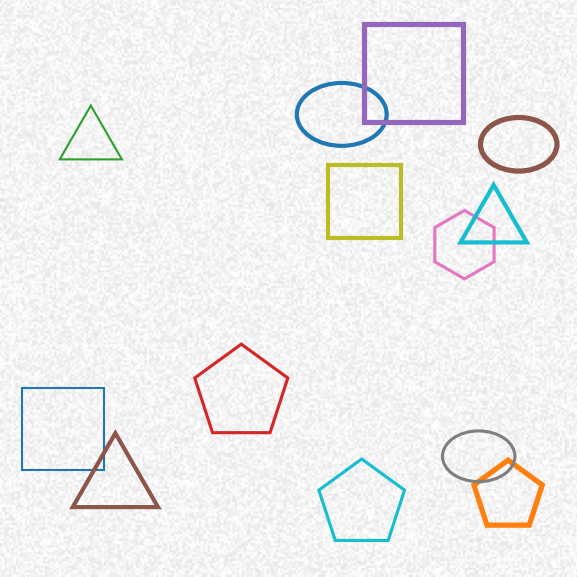[{"shape": "oval", "thickness": 2, "radius": 0.39, "center": [0.592, 0.801]}, {"shape": "square", "thickness": 1, "radius": 0.35, "center": [0.11, 0.256]}, {"shape": "pentagon", "thickness": 2.5, "radius": 0.31, "center": [0.88, 0.14]}, {"shape": "triangle", "thickness": 1, "radius": 0.31, "center": [0.157, 0.754]}, {"shape": "pentagon", "thickness": 1.5, "radius": 0.42, "center": [0.418, 0.318]}, {"shape": "square", "thickness": 2.5, "radius": 0.43, "center": [0.716, 0.873]}, {"shape": "oval", "thickness": 2.5, "radius": 0.33, "center": [0.898, 0.749]}, {"shape": "triangle", "thickness": 2, "radius": 0.43, "center": [0.2, 0.164]}, {"shape": "hexagon", "thickness": 1.5, "radius": 0.3, "center": [0.804, 0.575]}, {"shape": "oval", "thickness": 1.5, "radius": 0.31, "center": [0.829, 0.209]}, {"shape": "square", "thickness": 2, "radius": 0.32, "center": [0.632, 0.65]}, {"shape": "pentagon", "thickness": 1.5, "radius": 0.39, "center": [0.626, 0.126]}, {"shape": "triangle", "thickness": 2, "radius": 0.33, "center": [0.855, 0.613]}]